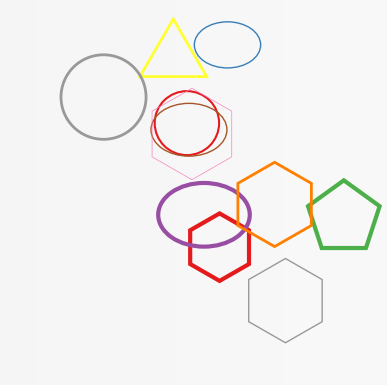[{"shape": "hexagon", "thickness": 3, "radius": 0.44, "center": [0.567, 0.358]}, {"shape": "circle", "thickness": 1.5, "radius": 0.42, "center": [0.482, 0.68]}, {"shape": "oval", "thickness": 1, "radius": 0.43, "center": [0.587, 0.883]}, {"shape": "pentagon", "thickness": 3, "radius": 0.49, "center": [0.887, 0.434]}, {"shape": "oval", "thickness": 3, "radius": 0.59, "center": [0.526, 0.442]}, {"shape": "hexagon", "thickness": 2, "radius": 0.55, "center": [0.709, 0.469]}, {"shape": "triangle", "thickness": 2, "radius": 0.5, "center": [0.447, 0.851]}, {"shape": "oval", "thickness": 1, "radius": 0.49, "center": [0.488, 0.663]}, {"shape": "hexagon", "thickness": 0.5, "radius": 0.59, "center": [0.495, 0.652]}, {"shape": "hexagon", "thickness": 1, "radius": 0.55, "center": [0.737, 0.219]}, {"shape": "circle", "thickness": 2, "radius": 0.55, "center": [0.267, 0.748]}]